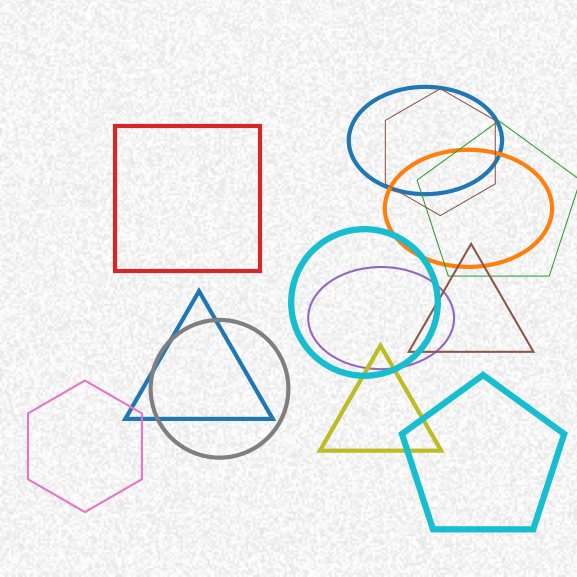[{"shape": "oval", "thickness": 2, "radius": 0.66, "center": [0.737, 0.756]}, {"shape": "triangle", "thickness": 2, "radius": 0.74, "center": [0.345, 0.348]}, {"shape": "oval", "thickness": 2, "radius": 0.72, "center": [0.811, 0.638]}, {"shape": "pentagon", "thickness": 0.5, "radius": 0.74, "center": [0.864, 0.641]}, {"shape": "square", "thickness": 2, "radius": 0.63, "center": [0.324, 0.655]}, {"shape": "oval", "thickness": 1, "radius": 0.63, "center": [0.66, 0.448]}, {"shape": "hexagon", "thickness": 0.5, "radius": 0.55, "center": [0.762, 0.736]}, {"shape": "triangle", "thickness": 1, "radius": 0.62, "center": [0.816, 0.452]}, {"shape": "hexagon", "thickness": 1, "radius": 0.57, "center": [0.147, 0.226]}, {"shape": "circle", "thickness": 2, "radius": 0.6, "center": [0.38, 0.326]}, {"shape": "triangle", "thickness": 2, "radius": 0.61, "center": [0.659, 0.279]}, {"shape": "pentagon", "thickness": 3, "radius": 0.74, "center": [0.837, 0.202]}, {"shape": "circle", "thickness": 3, "radius": 0.63, "center": [0.631, 0.475]}]